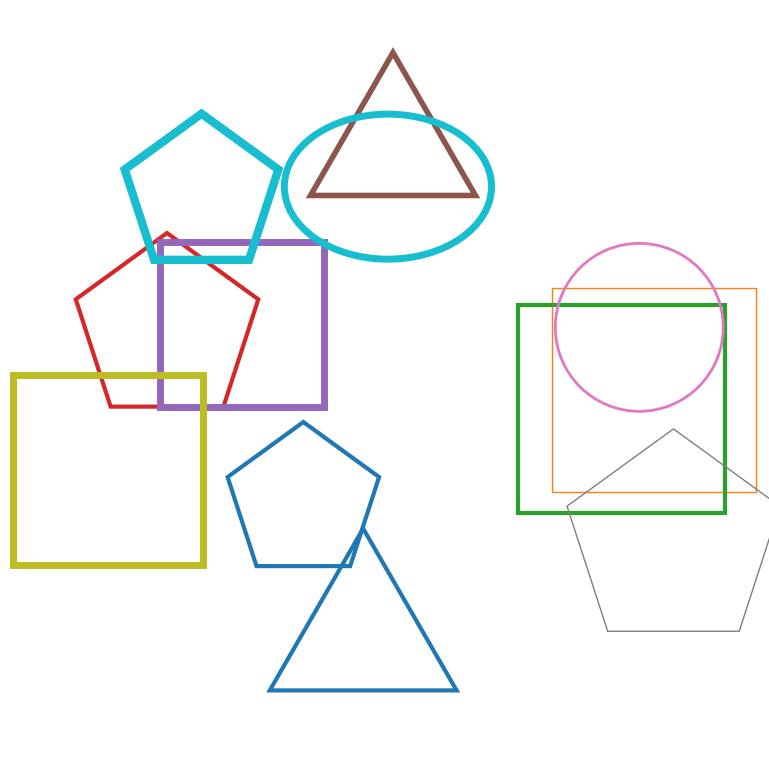[{"shape": "pentagon", "thickness": 1.5, "radius": 0.52, "center": [0.394, 0.348]}, {"shape": "triangle", "thickness": 1.5, "radius": 0.7, "center": [0.472, 0.173]}, {"shape": "square", "thickness": 0.5, "radius": 0.66, "center": [0.849, 0.494]}, {"shape": "square", "thickness": 1.5, "radius": 0.67, "center": [0.808, 0.469]}, {"shape": "pentagon", "thickness": 1.5, "radius": 0.62, "center": [0.217, 0.573]}, {"shape": "square", "thickness": 2.5, "radius": 0.53, "center": [0.314, 0.578]}, {"shape": "triangle", "thickness": 2, "radius": 0.62, "center": [0.51, 0.808]}, {"shape": "circle", "thickness": 1, "radius": 0.55, "center": [0.83, 0.575]}, {"shape": "pentagon", "thickness": 0.5, "radius": 0.73, "center": [0.875, 0.298]}, {"shape": "square", "thickness": 2.5, "radius": 0.62, "center": [0.141, 0.39]}, {"shape": "oval", "thickness": 2.5, "radius": 0.67, "center": [0.504, 0.758]}, {"shape": "pentagon", "thickness": 3, "radius": 0.52, "center": [0.262, 0.747]}]